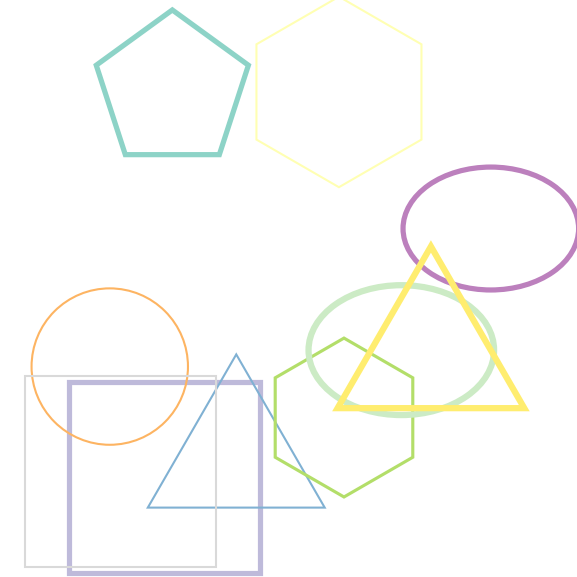[{"shape": "pentagon", "thickness": 2.5, "radius": 0.69, "center": [0.298, 0.843]}, {"shape": "hexagon", "thickness": 1, "radius": 0.82, "center": [0.587, 0.84]}, {"shape": "square", "thickness": 2.5, "radius": 0.83, "center": [0.284, 0.172]}, {"shape": "triangle", "thickness": 1, "radius": 0.88, "center": [0.409, 0.209]}, {"shape": "circle", "thickness": 1, "radius": 0.68, "center": [0.19, 0.364]}, {"shape": "hexagon", "thickness": 1.5, "radius": 0.69, "center": [0.596, 0.276]}, {"shape": "square", "thickness": 1, "radius": 0.83, "center": [0.209, 0.183]}, {"shape": "oval", "thickness": 2.5, "radius": 0.76, "center": [0.85, 0.603]}, {"shape": "oval", "thickness": 3, "radius": 0.8, "center": [0.695, 0.393]}, {"shape": "triangle", "thickness": 3, "radius": 0.93, "center": [0.746, 0.386]}]